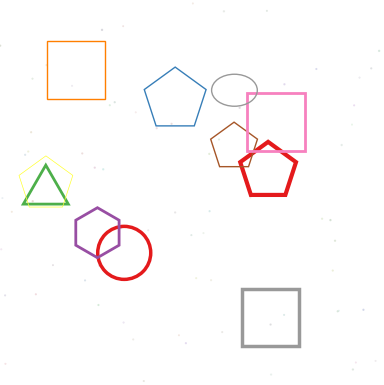[{"shape": "circle", "thickness": 2.5, "radius": 0.34, "center": [0.323, 0.343]}, {"shape": "pentagon", "thickness": 3, "radius": 0.38, "center": [0.696, 0.555]}, {"shape": "pentagon", "thickness": 1, "radius": 0.42, "center": [0.455, 0.741]}, {"shape": "triangle", "thickness": 2, "radius": 0.34, "center": [0.119, 0.504]}, {"shape": "hexagon", "thickness": 2, "radius": 0.32, "center": [0.253, 0.396]}, {"shape": "square", "thickness": 1, "radius": 0.37, "center": [0.198, 0.819]}, {"shape": "pentagon", "thickness": 0.5, "radius": 0.37, "center": [0.119, 0.522]}, {"shape": "pentagon", "thickness": 1, "radius": 0.32, "center": [0.608, 0.619]}, {"shape": "square", "thickness": 2, "radius": 0.38, "center": [0.718, 0.682]}, {"shape": "square", "thickness": 2.5, "radius": 0.37, "center": [0.702, 0.176]}, {"shape": "oval", "thickness": 1, "radius": 0.3, "center": [0.609, 0.766]}]